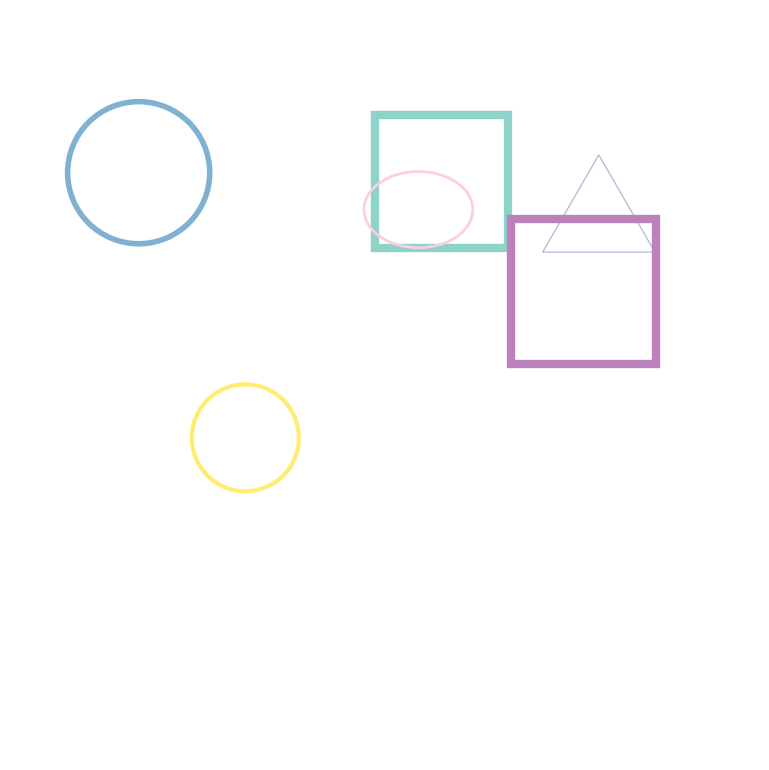[{"shape": "square", "thickness": 3, "radius": 0.43, "center": [0.574, 0.764]}, {"shape": "triangle", "thickness": 0.5, "radius": 0.42, "center": [0.778, 0.715]}, {"shape": "circle", "thickness": 2, "radius": 0.46, "center": [0.18, 0.776]}, {"shape": "oval", "thickness": 1, "radius": 0.35, "center": [0.543, 0.728]}, {"shape": "square", "thickness": 3, "radius": 0.47, "center": [0.758, 0.621]}, {"shape": "circle", "thickness": 1.5, "radius": 0.35, "center": [0.319, 0.431]}]